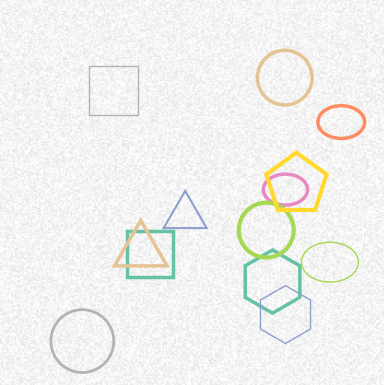[{"shape": "hexagon", "thickness": 2.5, "radius": 0.41, "center": [0.708, 0.269]}, {"shape": "square", "thickness": 2.5, "radius": 0.3, "center": [0.39, 0.341]}, {"shape": "oval", "thickness": 2.5, "radius": 0.3, "center": [0.886, 0.683]}, {"shape": "hexagon", "thickness": 1, "radius": 0.38, "center": [0.742, 0.183]}, {"shape": "triangle", "thickness": 1.5, "radius": 0.32, "center": [0.481, 0.44]}, {"shape": "oval", "thickness": 2.5, "radius": 0.29, "center": [0.741, 0.508]}, {"shape": "circle", "thickness": 3, "radius": 0.36, "center": [0.692, 0.402]}, {"shape": "oval", "thickness": 1, "radius": 0.37, "center": [0.857, 0.319]}, {"shape": "pentagon", "thickness": 3, "radius": 0.41, "center": [0.77, 0.521]}, {"shape": "triangle", "thickness": 2.5, "radius": 0.39, "center": [0.366, 0.349]}, {"shape": "circle", "thickness": 2.5, "radius": 0.36, "center": [0.74, 0.798]}, {"shape": "circle", "thickness": 2, "radius": 0.41, "center": [0.214, 0.114]}, {"shape": "square", "thickness": 1, "radius": 0.32, "center": [0.295, 0.766]}]